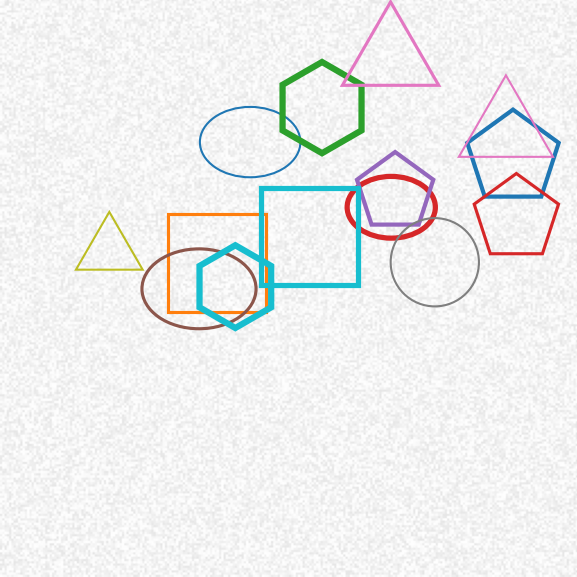[{"shape": "oval", "thickness": 1, "radius": 0.44, "center": [0.433, 0.753]}, {"shape": "pentagon", "thickness": 2, "radius": 0.42, "center": [0.888, 0.726]}, {"shape": "square", "thickness": 1.5, "radius": 0.42, "center": [0.376, 0.544]}, {"shape": "hexagon", "thickness": 3, "radius": 0.39, "center": [0.558, 0.813]}, {"shape": "oval", "thickness": 2.5, "radius": 0.38, "center": [0.677, 0.64]}, {"shape": "pentagon", "thickness": 1.5, "radius": 0.38, "center": [0.894, 0.622]}, {"shape": "pentagon", "thickness": 2, "radius": 0.35, "center": [0.684, 0.666]}, {"shape": "oval", "thickness": 1.5, "radius": 0.49, "center": [0.345, 0.499]}, {"shape": "triangle", "thickness": 1, "radius": 0.47, "center": [0.876, 0.775]}, {"shape": "triangle", "thickness": 1.5, "radius": 0.48, "center": [0.676, 0.9]}, {"shape": "circle", "thickness": 1, "radius": 0.38, "center": [0.753, 0.545]}, {"shape": "triangle", "thickness": 1, "radius": 0.33, "center": [0.189, 0.566]}, {"shape": "square", "thickness": 2.5, "radius": 0.42, "center": [0.536, 0.589]}, {"shape": "hexagon", "thickness": 3, "radius": 0.36, "center": [0.408, 0.503]}]